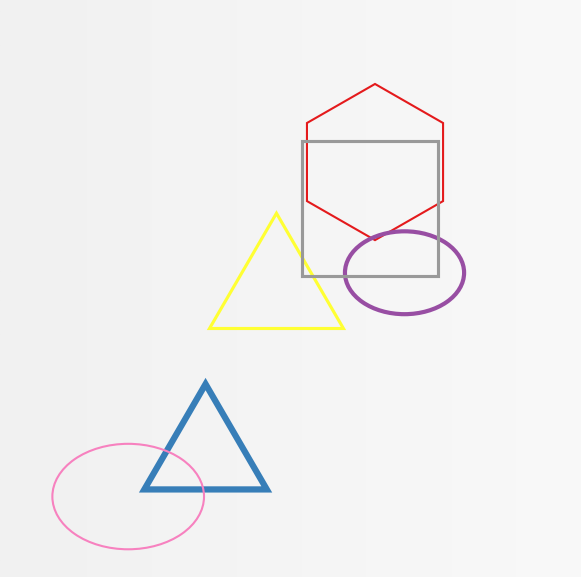[{"shape": "hexagon", "thickness": 1, "radius": 0.68, "center": [0.645, 0.719]}, {"shape": "triangle", "thickness": 3, "radius": 0.61, "center": [0.354, 0.212]}, {"shape": "oval", "thickness": 2, "radius": 0.51, "center": [0.696, 0.527]}, {"shape": "triangle", "thickness": 1.5, "radius": 0.67, "center": [0.476, 0.497]}, {"shape": "oval", "thickness": 1, "radius": 0.65, "center": [0.221, 0.139]}, {"shape": "square", "thickness": 1.5, "radius": 0.59, "center": [0.636, 0.638]}]